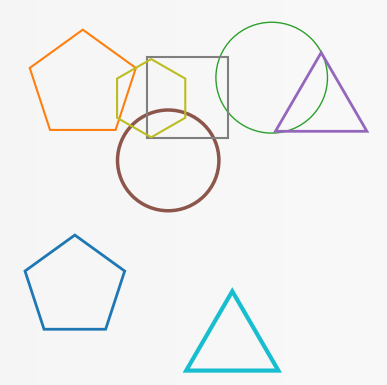[{"shape": "pentagon", "thickness": 2, "radius": 0.68, "center": [0.193, 0.254]}, {"shape": "pentagon", "thickness": 1.5, "radius": 0.72, "center": [0.214, 0.779]}, {"shape": "circle", "thickness": 1, "radius": 0.72, "center": [0.701, 0.798]}, {"shape": "triangle", "thickness": 2, "radius": 0.68, "center": [0.829, 0.727]}, {"shape": "circle", "thickness": 2.5, "radius": 0.65, "center": [0.434, 0.583]}, {"shape": "square", "thickness": 1.5, "radius": 0.53, "center": [0.484, 0.748]}, {"shape": "hexagon", "thickness": 1.5, "radius": 0.51, "center": [0.39, 0.745]}, {"shape": "triangle", "thickness": 3, "radius": 0.69, "center": [0.599, 0.106]}]